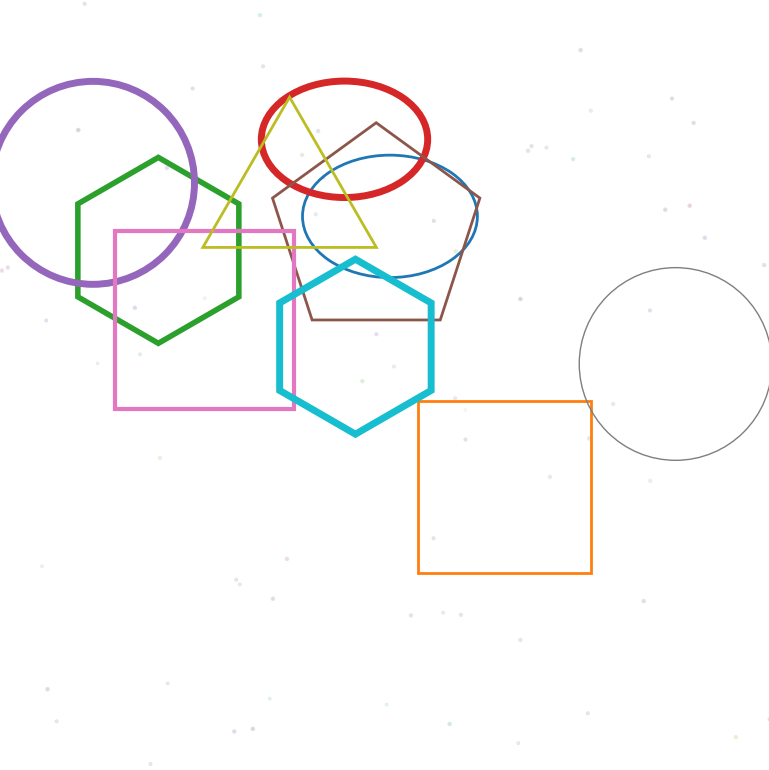[{"shape": "oval", "thickness": 1, "radius": 0.57, "center": [0.506, 0.719]}, {"shape": "square", "thickness": 1, "radius": 0.56, "center": [0.655, 0.368]}, {"shape": "hexagon", "thickness": 2, "radius": 0.6, "center": [0.206, 0.675]}, {"shape": "oval", "thickness": 2.5, "radius": 0.54, "center": [0.447, 0.819]}, {"shape": "circle", "thickness": 2.5, "radius": 0.66, "center": [0.121, 0.763]}, {"shape": "pentagon", "thickness": 1, "radius": 0.71, "center": [0.489, 0.699]}, {"shape": "square", "thickness": 1.5, "radius": 0.58, "center": [0.265, 0.585]}, {"shape": "circle", "thickness": 0.5, "radius": 0.63, "center": [0.877, 0.527]}, {"shape": "triangle", "thickness": 1, "radius": 0.65, "center": [0.376, 0.744]}, {"shape": "hexagon", "thickness": 2.5, "radius": 0.57, "center": [0.462, 0.55]}]